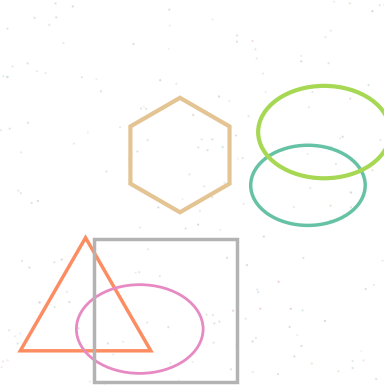[{"shape": "oval", "thickness": 2.5, "radius": 0.74, "center": [0.8, 0.519]}, {"shape": "triangle", "thickness": 2.5, "radius": 0.98, "center": [0.222, 0.187]}, {"shape": "oval", "thickness": 2, "radius": 0.82, "center": [0.363, 0.145]}, {"shape": "oval", "thickness": 3, "radius": 0.86, "center": [0.842, 0.657]}, {"shape": "hexagon", "thickness": 3, "radius": 0.74, "center": [0.467, 0.597]}, {"shape": "square", "thickness": 2.5, "radius": 0.93, "center": [0.429, 0.193]}]